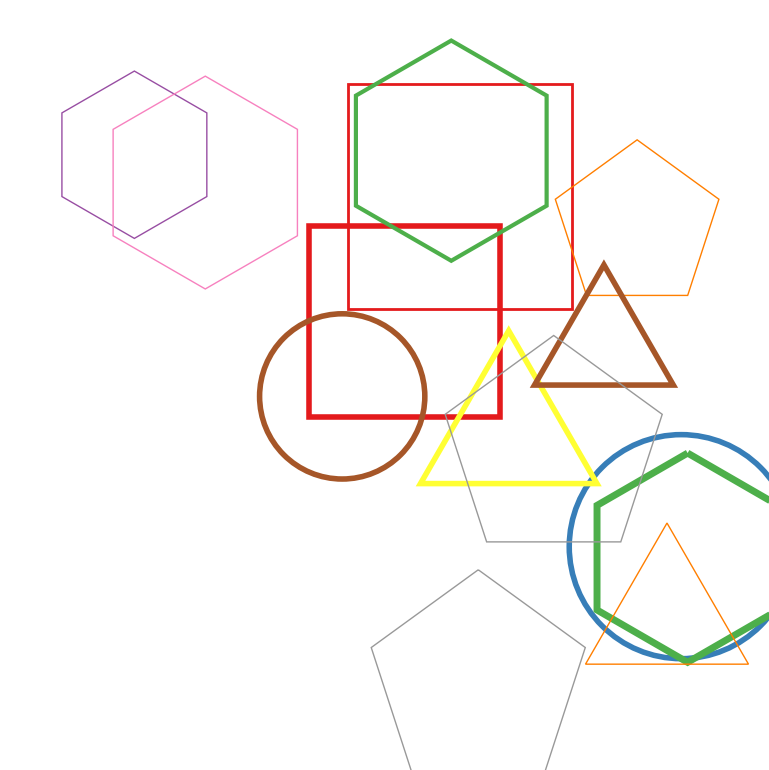[{"shape": "square", "thickness": 2, "radius": 0.62, "center": [0.526, 0.583]}, {"shape": "square", "thickness": 1, "radius": 0.73, "center": [0.597, 0.745]}, {"shape": "circle", "thickness": 2, "radius": 0.73, "center": [0.885, 0.29]}, {"shape": "hexagon", "thickness": 2.5, "radius": 0.68, "center": [0.893, 0.276]}, {"shape": "hexagon", "thickness": 1.5, "radius": 0.71, "center": [0.586, 0.804]}, {"shape": "hexagon", "thickness": 0.5, "radius": 0.54, "center": [0.175, 0.799]}, {"shape": "triangle", "thickness": 0.5, "radius": 0.61, "center": [0.866, 0.199]}, {"shape": "pentagon", "thickness": 0.5, "radius": 0.56, "center": [0.827, 0.707]}, {"shape": "triangle", "thickness": 2, "radius": 0.66, "center": [0.661, 0.438]}, {"shape": "circle", "thickness": 2, "radius": 0.54, "center": [0.444, 0.485]}, {"shape": "triangle", "thickness": 2, "radius": 0.52, "center": [0.784, 0.552]}, {"shape": "hexagon", "thickness": 0.5, "radius": 0.69, "center": [0.267, 0.763]}, {"shape": "pentagon", "thickness": 0.5, "radius": 0.74, "center": [0.719, 0.416]}, {"shape": "pentagon", "thickness": 0.5, "radius": 0.73, "center": [0.621, 0.114]}]